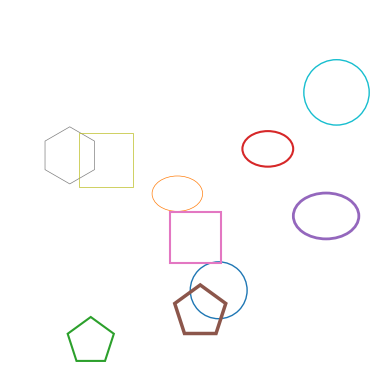[{"shape": "circle", "thickness": 1, "radius": 0.37, "center": [0.568, 0.246]}, {"shape": "oval", "thickness": 0.5, "radius": 0.33, "center": [0.461, 0.497]}, {"shape": "pentagon", "thickness": 1.5, "radius": 0.32, "center": [0.236, 0.114]}, {"shape": "oval", "thickness": 1.5, "radius": 0.33, "center": [0.696, 0.613]}, {"shape": "oval", "thickness": 2, "radius": 0.43, "center": [0.847, 0.439]}, {"shape": "pentagon", "thickness": 2.5, "radius": 0.35, "center": [0.52, 0.19]}, {"shape": "square", "thickness": 1.5, "radius": 0.33, "center": [0.508, 0.383]}, {"shape": "hexagon", "thickness": 0.5, "radius": 0.37, "center": [0.181, 0.596]}, {"shape": "square", "thickness": 0.5, "radius": 0.35, "center": [0.276, 0.584]}, {"shape": "circle", "thickness": 1, "radius": 0.42, "center": [0.874, 0.76]}]